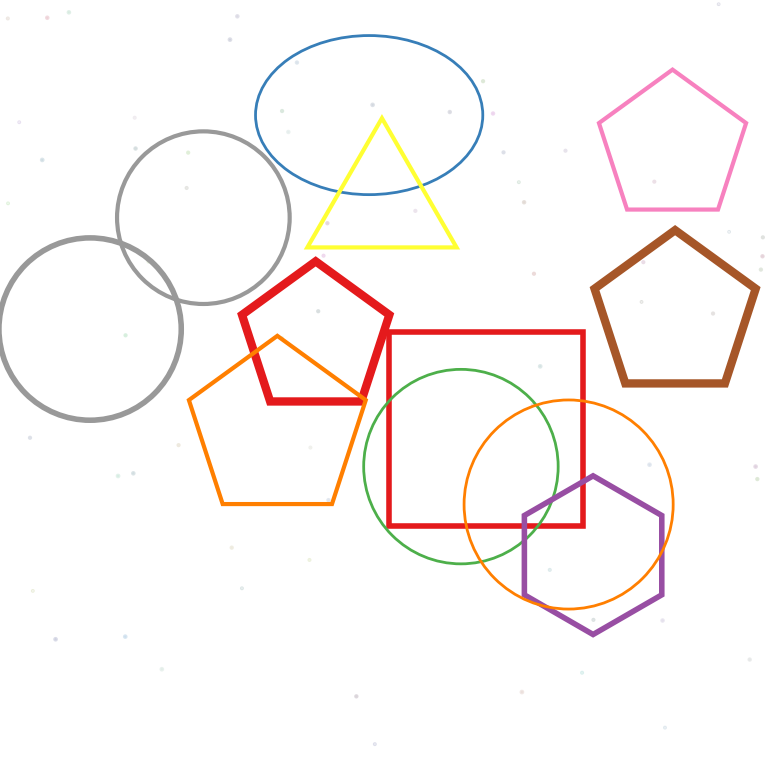[{"shape": "square", "thickness": 2, "radius": 0.63, "center": [0.631, 0.443]}, {"shape": "pentagon", "thickness": 3, "radius": 0.5, "center": [0.41, 0.56]}, {"shape": "oval", "thickness": 1, "radius": 0.74, "center": [0.479, 0.851]}, {"shape": "circle", "thickness": 1, "radius": 0.63, "center": [0.599, 0.394]}, {"shape": "hexagon", "thickness": 2, "radius": 0.52, "center": [0.77, 0.279]}, {"shape": "circle", "thickness": 1, "radius": 0.68, "center": [0.738, 0.345]}, {"shape": "pentagon", "thickness": 1.5, "radius": 0.6, "center": [0.36, 0.443]}, {"shape": "triangle", "thickness": 1.5, "radius": 0.56, "center": [0.496, 0.735]}, {"shape": "pentagon", "thickness": 3, "radius": 0.55, "center": [0.877, 0.591]}, {"shape": "pentagon", "thickness": 1.5, "radius": 0.5, "center": [0.873, 0.809]}, {"shape": "circle", "thickness": 2, "radius": 0.59, "center": [0.117, 0.573]}, {"shape": "circle", "thickness": 1.5, "radius": 0.56, "center": [0.264, 0.717]}]